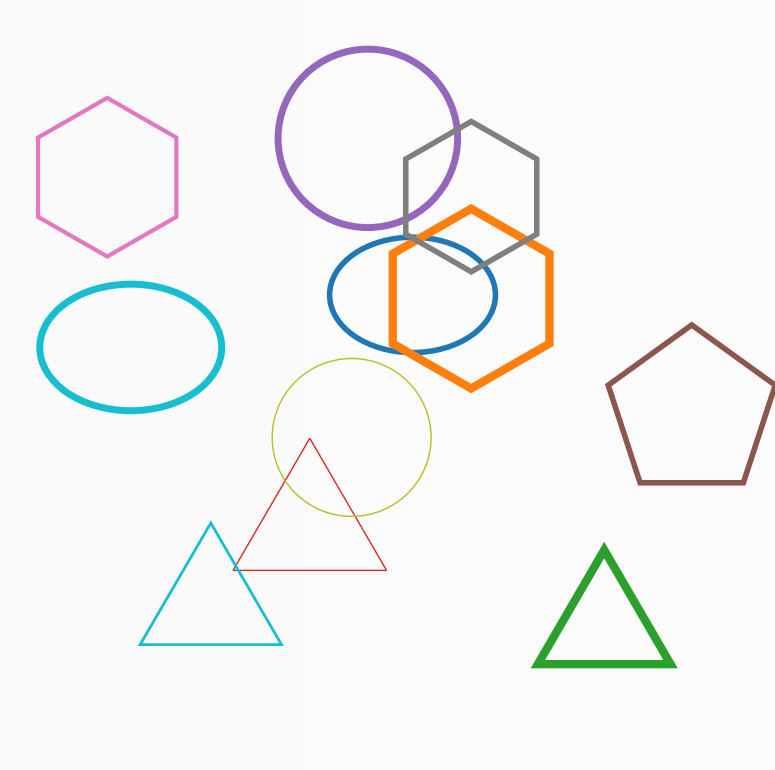[{"shape": "oval", "thickness": 2, "radius": 0.54, "center": [0.532, 0.617]}, {"shape": "hexagon", "thickness": 3, "radius": 0.58, "center": [0.608, 0.612]}, {"shape": "triangle", "thickness": 3, "radius": 0.49, "center": [0.78, 0.187]}, {"shape": "triangle", "thickness": 0.5, "radius": 0.57, "center": [0.4, 0.316]}, {"shape": "circle", "thickness": 2.5, "radius": 0.58, "center": [0.475, 0.82]}, {"shape": "pentagon", "thickness": 2, "radius": 0.57, "center": [0.893, 0.465]}, {"shape": "hexagon", "thickness": 1.5, "radius": 0.52, "center": [0.138, 0.77]}, {"shape": "hexagon", "thickness": 2, "radius": 0.49, "center": [0.608, 0.745]}, {"shape": "circle", "thickness": 0.5, "radius": 0.51, "center": [0.454, 0.432]}, {"shape": "oval", "thickness": 2.5, "radius": 0.59, "center": [0.169, 0.549]}, {"shape": "triangle", "thickness": 1, "radius": 0.53, "center": [0.272, 0.215]}]